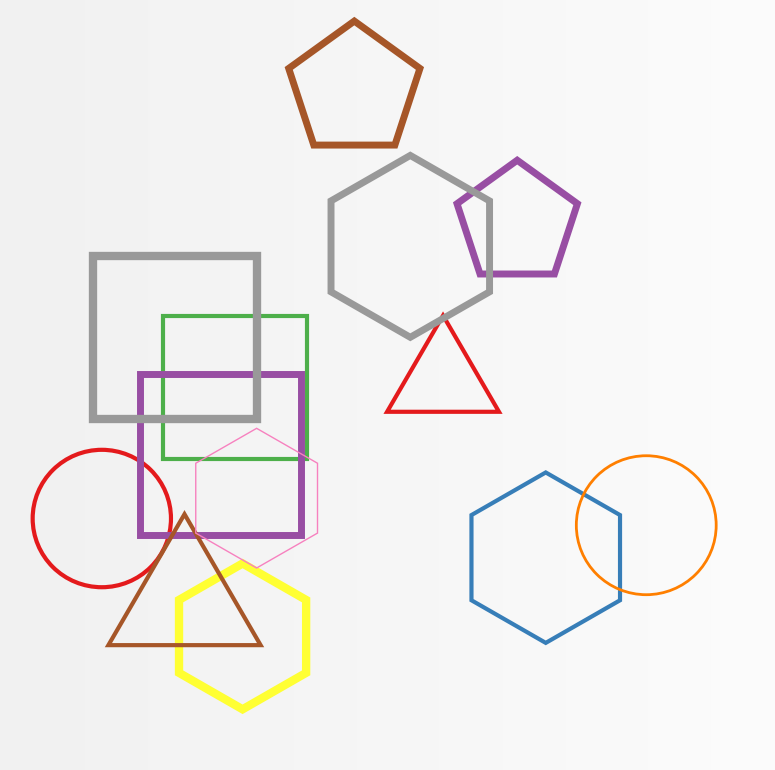[{"shape": "circle", "thickness": 1.5, "radius": 0.45, "center": [0.131, 0.327]}, {"shape": "triangle", "thickness": 1.5, "radius": 0.42, "center": [0.572, 0.507]}, {"shape": "hexagon", "thickness": 1.5, "radius": 0.55, "center": [0.704, 0.276]}, {"shape": "square", "thickness": 1.5, "radius": 0.46, "center": [0.304, 0.497]}, {"shape": "square", "thickness": 2.5, "radius": 0.52, "center": [0.285, 0.41]}, {"shape": "pentagon", "thickness": 2.5, "radius": 0.41, "center": [0.667, 0.71]}, {"shape": "circle", "thickness": 1, "radius": 0.45, "center": [0.834, 0.318]}, {"shape": "hexagon", "thickness": 3, "radius": 0.47, "center": [0.313, 0.174]}, {"shape": "pentagon", "thickness": 2.5, "radius": 0.45, "center": [0.457, 0.884]}, {"shape": "triangle", "thickness": 1.5, "radius": 0.57, "center": [0.238, 0.219]}, {"shape": "hexagon", "thickness": 0.5, "radius": 0.45, "center": [0.331, 0.353]}, {"shape": "square", "thickness": 3, "radius": 0.53, "center": [0.226, 0.562]}, {"shape": "hexagon", "thickness": 2.5, "radius": 0.59, "center": [0.529, 0.68]}]